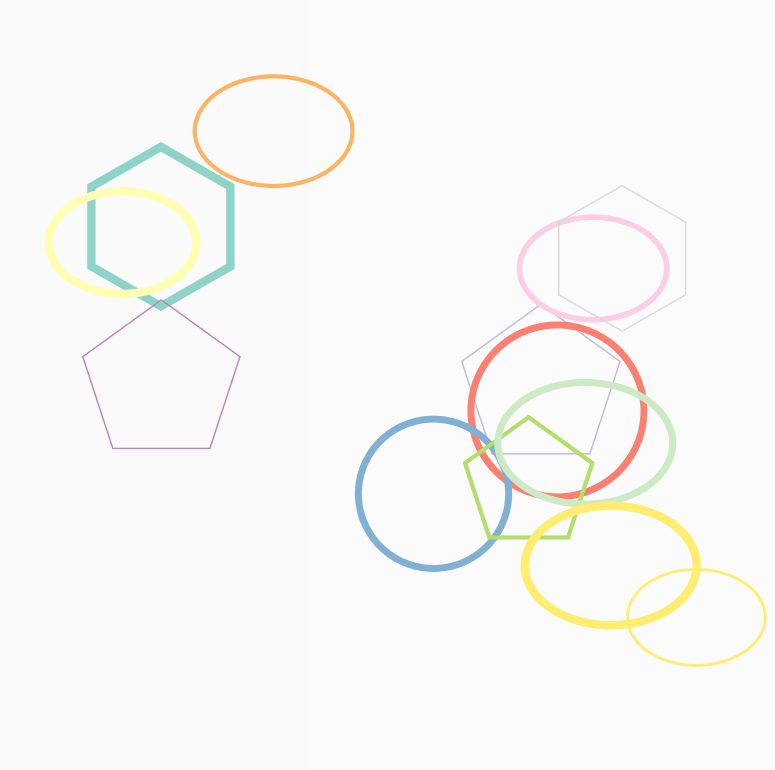[{"shape": "hexagon", "thickness": 3, "radius": 0.52, "center": [0.208, 0.706]}, {"shape": "oval", "thickness": 3, "radius": 0.48, "center": [0.158, 0.685]}, {"shape": "pentagon", "thickness": 0.5, "radius": 0.54, "center": [0.698, 0.497]}, {"shape": "circle", "thickness": 2.5, "radius": 0.56, "center": [0.719, 0.466]}, {"shape": "circle", "thickness": 2.5, "radius": 0.48, "center": [0.559, 0.359]}, {"shape": "oval", "thickness": 1.5, "radius": 0.51, "center": [0.353, 0.83]}, {"shape": "pentagon", "thickness": 1.5, "radius": 0.43, "center": [0.682, 0.372]}, {"shape": "oval", "thickness": 2, "radius": 0.48, "center": [0.765, 0.651]}, {"shape": "hexagon", "thickness": 0.5, "radius": 0.47, "center": [0.803, 0.664]}, {"shape": "pentagon", "thickness": 0.5, "radius": 0.53, "center": [0.208, 0.504]}, {"shape": "oval", "thickness": 2.5, "radius": 0.56, "center": [0.755, 0.424]}, {"shape": "oval", "thickness": 3, "radius": 0.55, "center": [0.788, 0.266]}, {"shape": "oval", "thickness": 1, "radius": 0.45, "center": [0.899, 0.198]}]